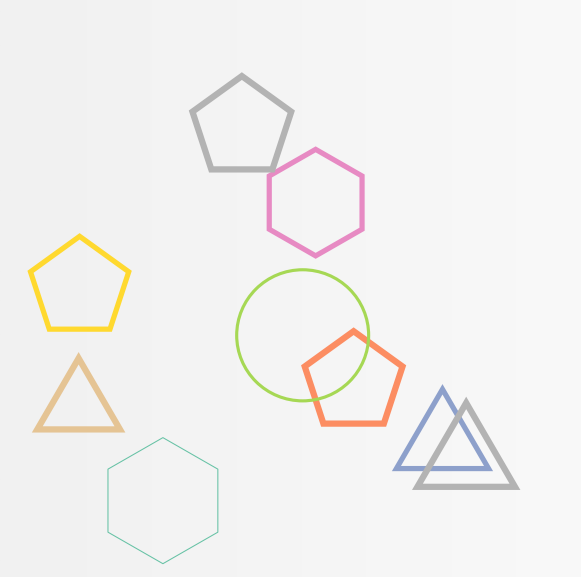[{"shape": "hexagon", "thickness": 0.5, "radius": 0.55, "center": [0.28, 0.132]}, {"shape": "pentagon", "thickness": 3, "radius": 0.44, "center": [0.608, 0.337]}, {"shape": "triangle", "thickness": 2.5, "radius": 0.46, "center": [0.761, 0.234]}, {"shape": "hexagon", "thickness": 2.5, "radius": 0.46, "center": [0.543, 0.648]}, {"shape": "circle", "thickness": 1.5, "radius": 0.57, "center": [0.521, 0.419]}, {"shape": "pentagon", "thickness": 2.5, "radius": 0.44, "center": [0.137, 0.501]}, {"shape": "triangle", "thickness": 3, "radius": 0.41, "center": [0.135, 0.297]}, {"shape": "triangle", "thickness": 3, "radius": 0.48, "center": [0.802, 0.205]}, {"shape": "pentagon", "thickness": 3, "radius": 0.45, "center": [0.416, 0.778]}]